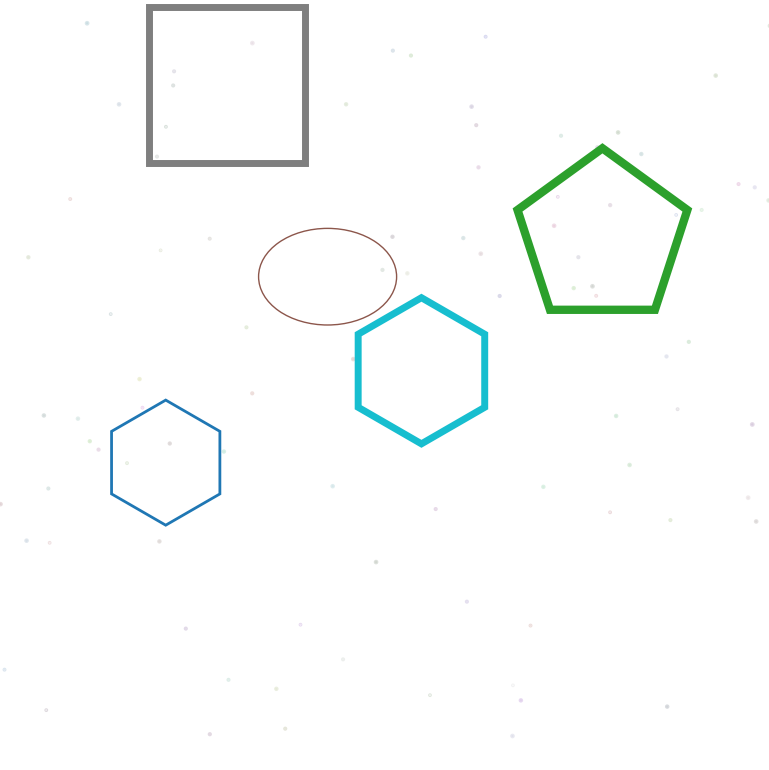[{"shape": "hexagon", "thickness": 1, "radius": 0.41, "center": [0.215, 0.399]}, {"shape": "pentagon", "thickness": 3, "radius": 0.58, "center": [0.782, 0.691]}, {"shape": "oval", "thickness": 0.5, "radius": 0.45, "center": [0.425, 0.641]}, {"shape": "square", "thickness": 2.5, "radius": 0.51, "center": [0.294, 0.889]}, {"shape": "hexagon", "thickness": 2.5, "radius": 0.47, "center": [0.547, 0.518]}]